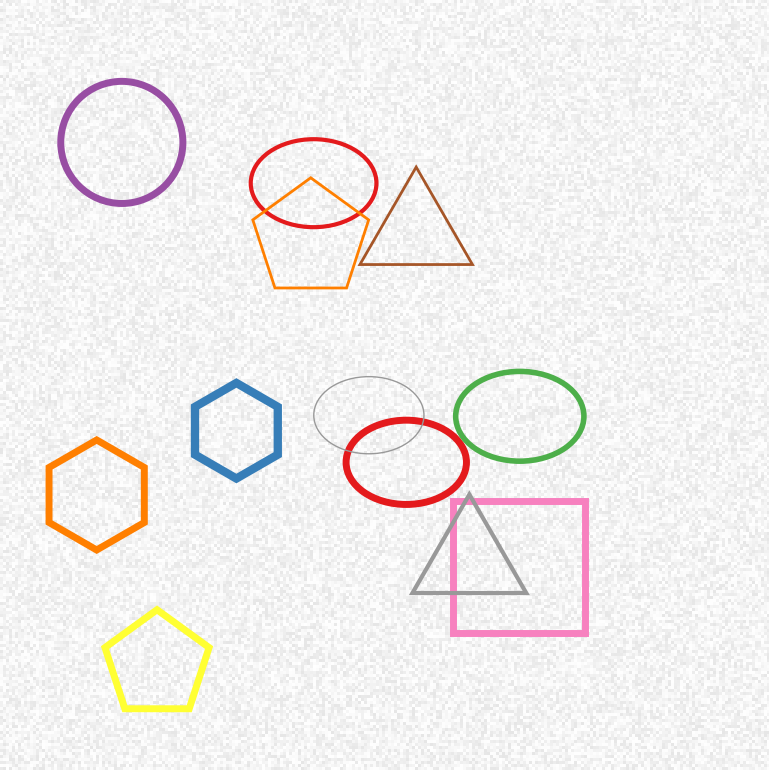[{"shape": "oval", "thickness": 1.5, "radius": 0.41, "center": [0.407, 0.762]}, {"shape": "oval", "thickness": 2.5, "radius": 0.39, "center": [0.528, 0.4]}, {"shape": "hexagon", "thickness": 3, "radius": 0.31, "center": [0.307, 0.441]}, {"shape": "oval", "thickness": 2, "radius": 0.42, "center": [0.675, 0.459]}, {"shape": "circle", "thickness": 2.5, "radius": 0.4, "center": [0.158, 0.815]}, {"shape": "pentagon", "thickness": 1, "radius": 0.4, "center": [0.404, 0.69]}, {"shape": "hexagon", "thickness": 2.5, "radius": 0.36, "center": [0.126, 0.357]}, {"shape": "pentagon", "thickness": 2.5, "radius": 0.36, "center": [0.204, 0.137]}, {"shape": "triangle", "thickness": 1, "radius": 0.42, "center": [0.54, 0.699]}, {"shape": "square", "thickness": 2.5, "radius": 0.43, "center": [0.674, 0.264]}, {"shape": "triangle", "thickness": 1.5, "radius": 0.43, "center": [0.61, 0.273]}, {"shape": "oval", "thickness": 0.5, "radius": 0.36, "center": [0.479, 0.461]}]